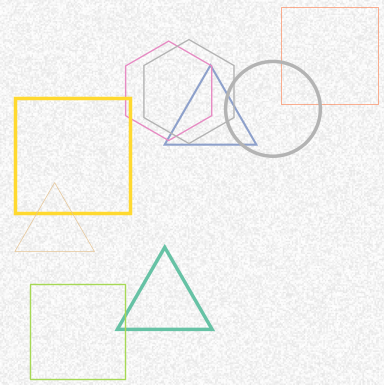[{"shape": "triangle", "thickness": 2.5, "radius": 0.71, "center": [0.428, 0.215]}, {"shape": "square", "thickness": 0.5, "radius": 0.63, "center": [0.856, 0.857]}, {"shape": "triangle", "thickness": 1.5, "radius": 0.69, "center": [0.547, 0.693]}, {"shape": "hexagon", "thickness": 1, "radius": 0.65, "center": [0.438, 0.764]}, {"shape": "square", "thickness": 1, "radius": 0.61, "center": [0.202, 0.139]}, {"shape": "square", "thickness": 2.5, "radius": 0.75, "center": [0.188, 0.596]}, {"shape": "triangle", "thickness": 0.5, "radius": 0.6, "center": [0.142, 0.406]}, {"shape": "hexagon", "thickness": 1, "radius": 0.68, "center": [0.491, 0.762]}, {"shape": "circle", "thickness": 2.5, "radius": 0.62, "center": [0.709, 0.717]}]